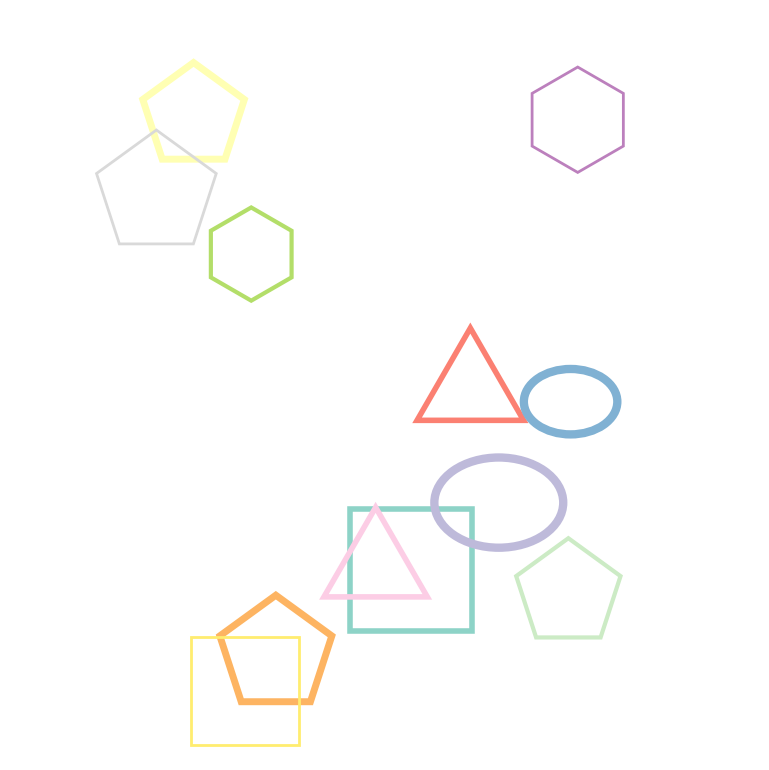[{"shape": "square", "thickness": 2, "radius": 0.4, "center": [0.534, 0.26]}, {"shape": "pentagon", "thickness": 2.5, "radius": 0.35, "center": [0.251, 0.849]}, {"shape": "oval", "thickness": 3, "radius": 0.42, "center": [0.648, 0.347]}, {"shape": "triangle", "thickness": 2, "radius": 0.4, "center": [0.611, 0.494]}, {"shape": "oval", "thickness": 3, "radius": 0.3, "center": [0.741, 0.478]}, {"shape": "pentagon", "thickness": 2.5, "radius": 0.38, "center": [0.358, 0.151]}, {"shape": "hexagon", "thickness": 1.5, "radius": 0.3, "center": [0.326, 0.67]}, {"shape": "triangle", "thickness": 2, "radius": 0.39, "center": [0.488, 0.264]}, {"shape": "pentagon", "thickness": 1, "radius": 0.41, "center": [0.203, 0.749]}, {"shape": "hexagon", "thickness": 1, "radius": 0.34, "center": [0.75, 0.844]}, {"shape": "pentagon", "thickness": 1.5, "radius": 0.36, "center": [0.738, 0.23]}, {"shape": "square", "thickness": 1, "radius": 0.35, "center": [0.318, 0.103]}]